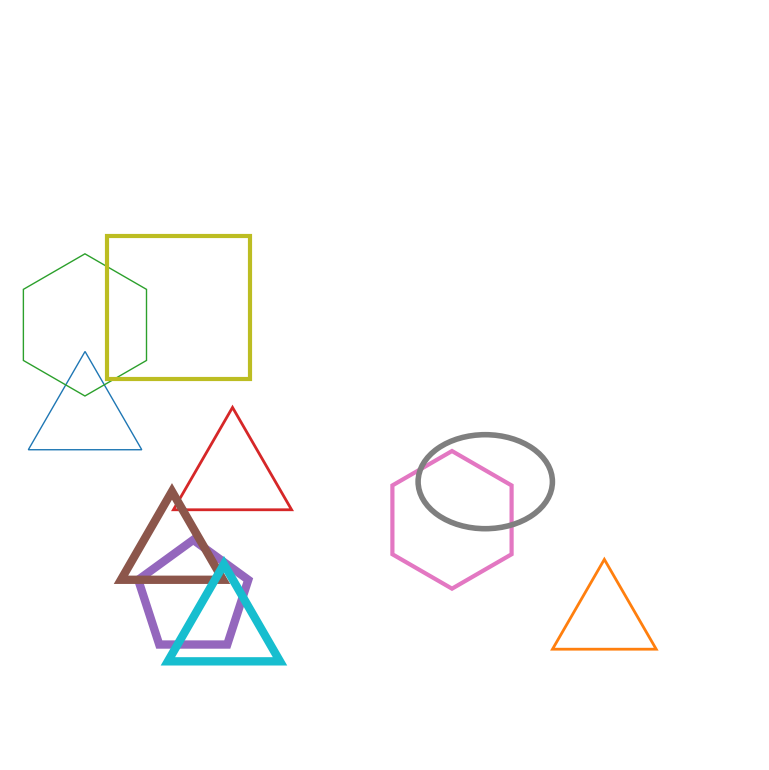[{"shape": "triangle", "thickness": 0.5, "radius": 0.43, "center": [0.11, 0.458]}, {"shape": "triangle", "thickness": 1, "radius": 0.39, "center": [0.785, 0.196]}, {"shape": "hexagon", "thickness": 0.5, "radius": 0.46, "center": [0.11, 0.578]}, {"shape": "triangle", "thickness": 1, "radius": 0.44, "center": [0.302, 0.382]}, {"shape": "pentagon", "thickness": 3, "radius": 0.38, "center": [0.251, 0.224]}, {"shape": "triangle", "thickness": 3, "radius": 0.38, "center": [0.223, 0.285]}, {"shape": "hexagon", "thickness": 1.5, "radius": 0.45, "center": [0.587, 0.325]}, {"shape": "oval", "thickness": 2, "radius": 0.44, "center": [0.63, 0.374]}, {"shape": "square", "thickness": 1.5, "radius": 0.46, "center": [0.232, 0.601]}, {"shape": "triangle", "thickness": 3, "radius": 0.42, "center": [0.291, 0.183]}]